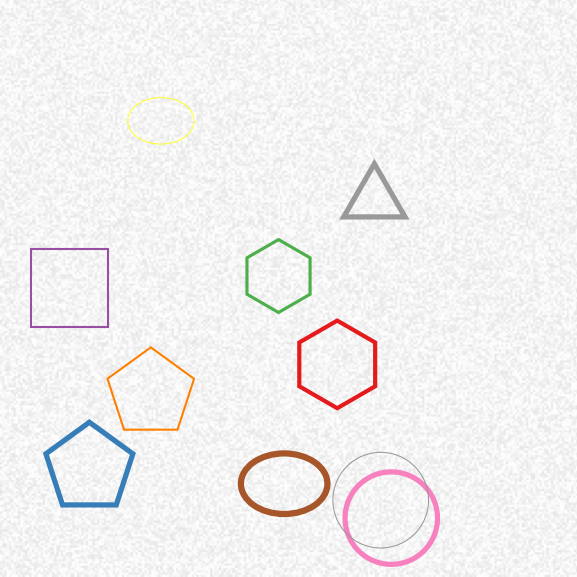[{"shape": "hexagon", "thickness": 2, "radius": 0.38, "center": [0.584, 0.368]}, {"shape": "pentagon", "thickness": 2.5, "radius": 0.4, "center": [0.155, 0.189]}, {"shape": "hexagon", "thickness": 1.5, "radius": 0.32, "center": [0.482, 0.521]}, {"shape": "square", "thickness": 1, "radius": 0.34, "center": [0.12, 0.501]}, {"shape": "pentagon", "thickness": 1, "radius": 0.39, "center": [0.261, 0.319]}, {"shape": "oval", "thickness": 0.5, "radius": 0.29, "center": [0.279, 0.79]}, {"shape": "oval", "thickness": 3, "radius": 0.37, "center": [0.492, 0.162]}, {"shape": "circle", "thickness": 2.5, "radius": 0.4, "center": [0.678, 0.102]}, {"shape": "circle", "thickness": 0.5, "radius": 0.41, "center": [0.659, 0.133]}, {"shape": "triangle", "thickness": 2.5, "radius": 0.31, "center": [0.648, 0.654]}]